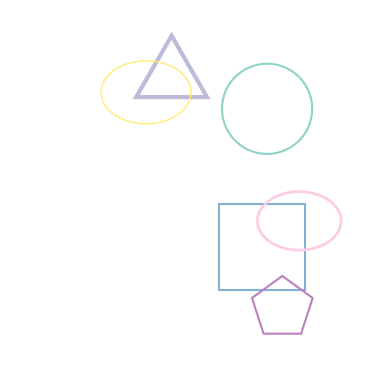[{"shape": "circle", "thickness": 1.5, "radius": 0.59, "center": [0.694, 0.717]}, {"shape": "triangle", "thickness": 3, "radius": 0.53, "center": [0.446, 0.801]}, {"shape": "square", "thickness": 1.5, "radius": 0.56, "center": [0.681, 0.358]}, {"shape": "oval", "thickness": 2, "radius": 0.54, "center": [0.777, 0.426]}, {"shape": "pentagon", "thickness": 1.5, "radius": 0.41, "center": [0.733, 0.2]}, {"shape": "oval", "thickness": 1, "radius": 0.58, "center": [0.379, 0.76]}]